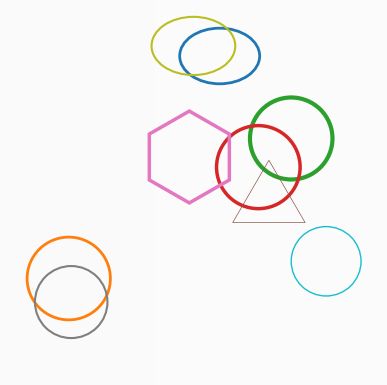[{"shape": "oval", "thickness": 2, "radius": 0.52, "center": [0.567, 0.855]}, {"shape": "circle", "thickness": 2, "radius": 0.54, "center": [0.177, 0.277]}, {"shape": "circle", "thickness": 3, "radius": 0.53, "center": [0.752, 0.64]}, {"shape": "circle", "thickness": 2.5, "radius": 0.54, "center": [0.667, 0.566]}, {"shape": "triangle", "thickness": 0.5, "radius": 0.54, "center": [0.694, 0.476]}, {"shape": "hexagon", "thickness": 2.5, "radius": 0.6, "center": [0.489, 0.592]}, {"shape": "circle", "thickness": 1.5, "radius": 0.47, "center": [0.184, 0.215]}, {"shape": "oval", "thickness": 1.5, "radius": 0.54, "center": [0.499, 0.881]}, {"shape": "circle", "thickness": 1, "radius": 0.45, "center": [0.842, 0.321]}]